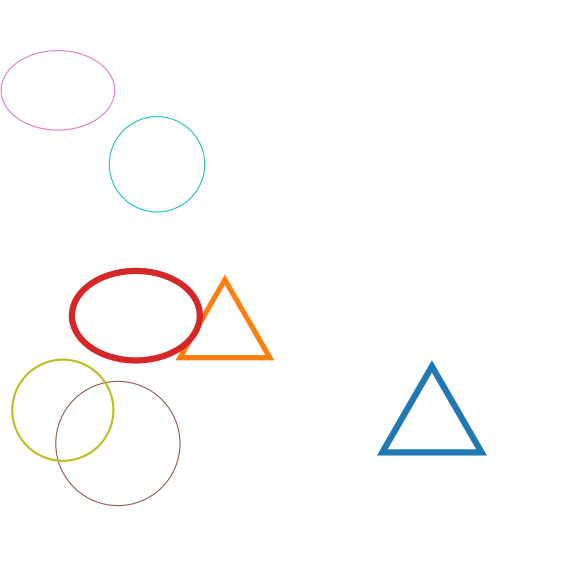[{"shape": "triangle", "thickness": 3, "radius": 0.5, "center": [0.748, 0.265]}, {"shape": "triangle", "thickness": 2.5, "radius": 0.45, "center": [0.389, 0.425]}, {"shape": "oval", "thickness": 3, "radius": 0.55, "center": [0.235, 0.452]}, {"shape": "circle", "thickness": 0.5, "radius": 0.54, "center": [0.204, 0.231]}, {"shape": "oval", "thickness": 0.5, "radius": 0.49, "center": [0.1, 0.843]}, {"shape": "circle", "thickness": 1, "radius": 0.44, "center": [0.109, 0.289]}, {"shape": "circle", "thickness": 0.5, "radius": 0.41, "center": [0.272, 0.715]}]